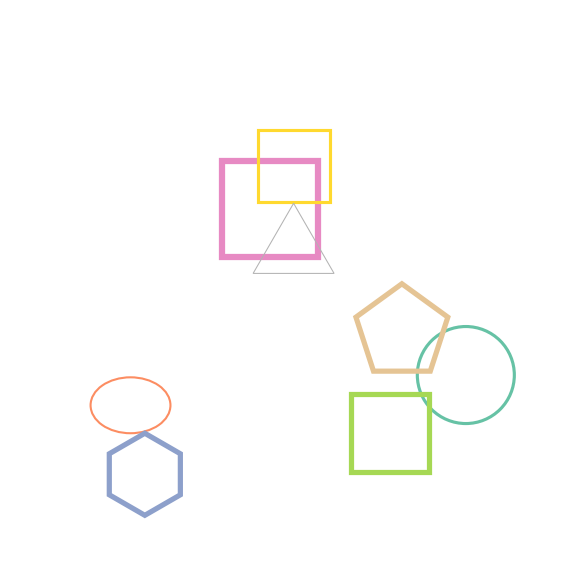[{"shape": "circle", "thickness": 1.5, "radius": 0.42, "center": [0.807, 0.35]}, {"shape": "oval", "thickness": 1, "radius": 0.35, "center": [0.226, 0.297]}, {"shape": "hexagon", "thickness": 2.5, "radius": 0.36, "center": [0.251, 0.178]}, {"shape": "square", "thickness": 3, "radius": 0.42, "center": [0.468, 0.637]}, {"shape": "square", "thickness": 2.5, "radius": 0.34, "center": [0.675, 0.249]}, {"shape": "square", "thickness": 1.5, "radius": 0.31, "center": [0.509, 0.712]}, {"shape": "pentagon", "thickness": 2.5, "radius": 0.42, "center": [0.696, 0.424]}, {"shape": "triangle", "thickness": 0.5, "radius": 0.4, "center": [0.508, 0.566]}]